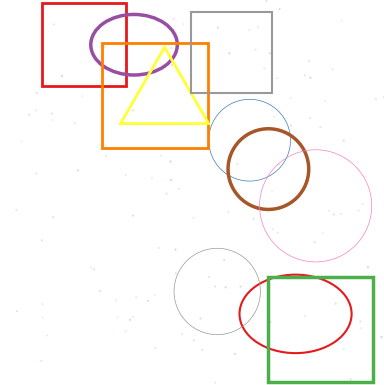[{"shape": "square", "thickness": 2, "radius": 0.54, "center": [0.218, 0.884]}, {"shape": "oval", "thickness": 1.5, "radius": 0.73, "center": [0.768, 0.185]}, {"shape": "circle", "thickness": 0.5, "radius": 0.53, "center": [0.648, 0.636]}, {"shape": "square", "thickness": 2.5, "radius": 0.68, "center": [0.832, 0.144]}, {"shape": "oval", "thickness": 2.5, "radius": 0.56, "center": [0.348, 0.884]}, {"shape": "square", "thickness": 2, "radius": 0.69, "center": [0.402, 0.752]}, {"shape": "triangle", "thickness": 2, "radius": 0.66, "center": [0.427, 0.745]}, {"shape": "circle", "thickness": 2.5, "radius": 0.52, "center": [0.697, 0.561]}, {"shape": "circle", "thickness": 0.5, "radius": 0.73, "center": [0.82, 0.465]}, {"shape": "circle", "thickness": 0.5, "radius": 0.56, "center": [0.564, 0.243]}, {"shape": "square", "thickness": 1.5, "radius": 0.53, "center": [0.602, 0.863]}]